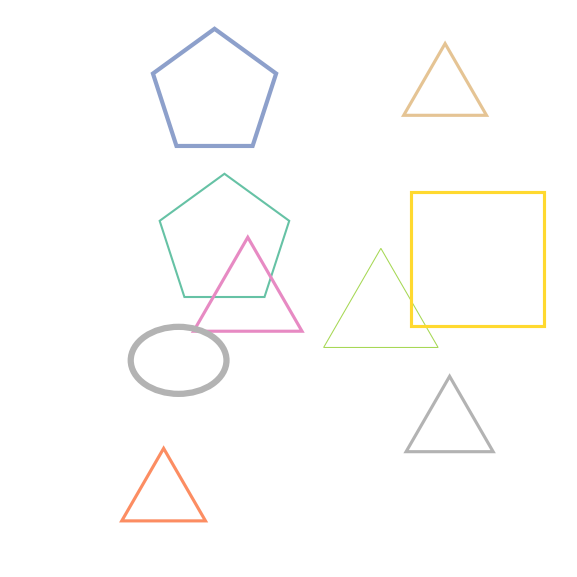[{"shape": "pentagon", "thickness": 1, "radius": 0.59, "center": [0.389, 0.58]}, {"shape": "triangle", "thickness": 1.5, "radius": 0.42, "center": [0.283, 0.139]}, {"shape": "pentagon", "thickness": 2, "radius": 0.56, "center": [0.371, 0.837]}, {"shape": "triangle", "thickness": 1.5, "radius": 0.54, "center": [0.429, 0.48]}, {"shape": "triangle", "thickness": 0.5, "radius": 0.57, "center": [0.66, 0.455]}, {"shape": "square", "thickness": 1.5, "radius": 0.58, "center": [0.827, 0.551]}, {"shape": "triangle", "thickness": 1.5, "radius": 0.41, "center": [0.771, 0.841]}, {"shape": "oval", "thickness": 3, "radius": 0.41, "center": [0.309, 0.375]}, {"shape": "triangle", "thickness": 1.5, "radius": 0.44, "center": [0.779, 0.261]}]